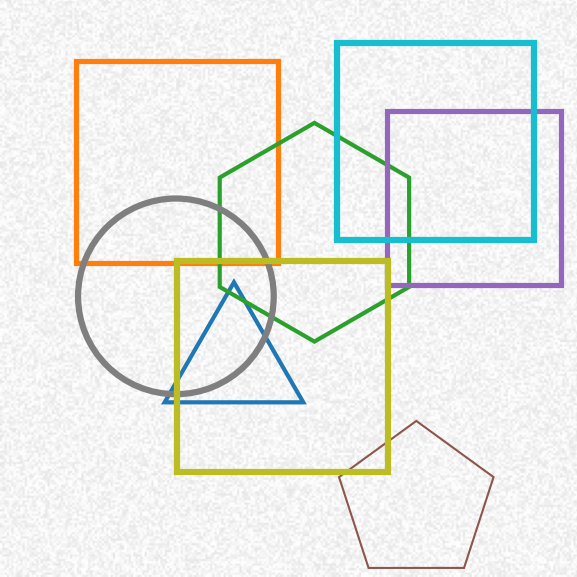[{"shape": "triangle", "thickness": 2, "radius": 0.69, "center": [0.405, 0.372]}, {"shape": "square", "thickness": 2.5, "radius": 0.88, "center": [0.307, 0.719]}, {"shape": "hexagon", "thickness": 2, "radius": 0.95, "center": [0.544, 0.597]}, {"shape": "square", "thickness": 2.5, "radius": 0.75, "center": [0.821, 0.656]}, {"shape": "pentagon", "thickness": 1, "radius": 0.7, "center": [0.721, 0.13]}, {"shape": "circle", "thickness": 3, "radius": 0.85, "center": [0.305, 0.486]}, {"shape": "square", "thickness": 3, "radius": 0.91, "center": [0.489, 0.365]}, {"shape": "square", "thickness": 3, "radius": 0.85, "center": [0.754, 0.754]}]